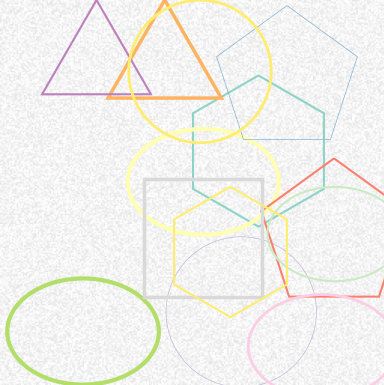[{"shape": "hexagon", "thickness": 1.5, "radius": 0.98, "center": [0.671, 0.608]}, {"shape": "oval", "thickness": 3, "radius": 0.98, "center": [0.528, 0.528]}, {"shape": "circle", "thickness": 0.5, "radius": 0.98, "center": [0.627, 0.19]}, {"shape": "pentagon", "thickness": 1.5, "radius": 0.99, "center": [0.868, 0.39]}, {"shape": "pentagon", "thickness": 0.5, "radius": 0.96, "center": [0.745, 0.793]}, {"shape": "triangle", "thickness": 2.5, "radius": 0.85, "center": [0.428, 0.83]}, {"shape": "oval", "thickness": 3, "radius": 0.98, "center": [0.216, 0.139]}, {"shape": "oval", "thickness": 2, "radius": 0.96, "center": [0.837, 0.1]}, {"shape": "square", "thickness": 2.5, "radius": 0.76, "center": [0.527, 0.382]}, {"shape": "triangle", "thickness": 1.5, "radius": 0.82, "center": [0.251, 0.837]}, {"shape": "oval", "thickness": 1.5, "radius": 0.87, "center": [0.87, 0.392]}, {"shape": "hexagon", "thickness": 1.5, "radius": 0.85, "center": [0.599, 0.346]}, {"shape": "circle", "thickness": 2, "radius": 0.93, "center": [0.519, 0.814]}]